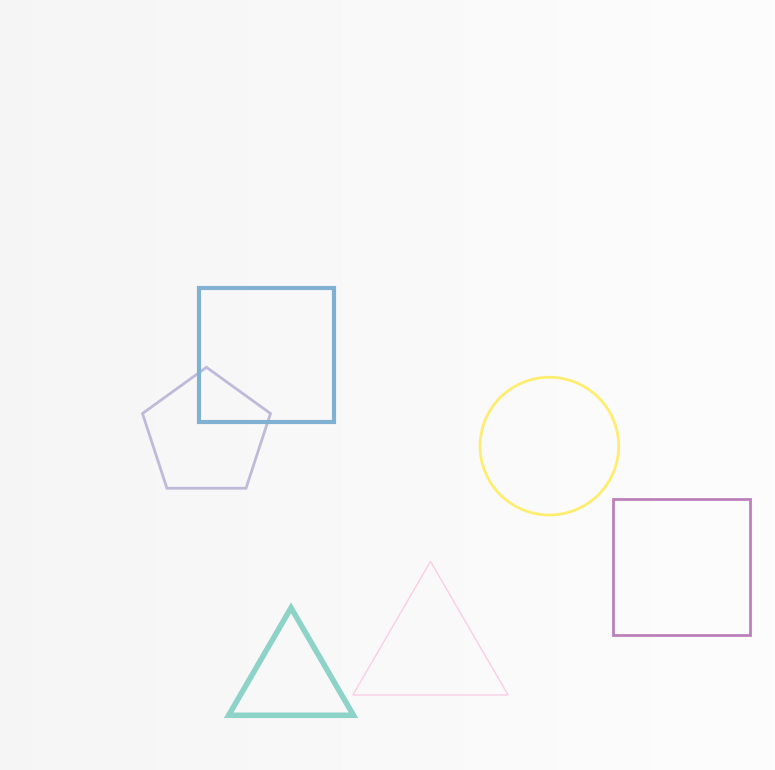[{"shape": "triangle", "thickness": 2, "radius": 0.47, "center": [0.376, 0.118]}, {"shape": "pentagon", "thickness": 1, "radius": 0.43, "center": [0.266, 0.436]}, {"shape": "square", "thickness": 1.5, "radius": 0.43, "center": [0.344, 0.539]}, {"shape": "triangle", "thickness": 0.5, "radius": 0.58, "center": [0.555, 0.155]}, {"shape": "square", "thickness": 1, "radius": 0.44, "center": [0.88, 0.264]}, {"shape": "circle", "thickness": 1, "radius": 0.45, "center": [0.709, 0.421]}]